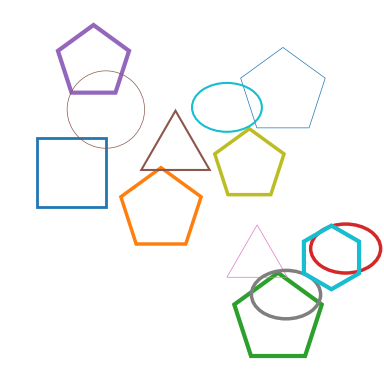[{"shape": "pentagon", "thickness": 0.5, "radius": 0.58, "center": [0.735, 0.761]}, {"shape": "square", "thickness": 2, "radius": 0.45, "center": [0.186, 0.552]}, {"shape": "pentagon", "thickness": 2.5, "radius": 0.55, "center": [0.418, 0.455]}, {"shape": "pentagon", "thickness": 3, "radius": 0.6, "center": [0.722, 0.172]}, {"shape": "oval", "thickness": 2.5, "radius": 0.45, "center": [0.898, 0.354]}, {"shape": "pentagon", "thickness": 3, "radius": 0.49, "center": [0.243, 0.838]}, {"shape": "triangle", "thickness": 1.5, "radius": 0.51, "center": [0.456, 0.61]}, {"shape": "circle", "thickness": 0.5, "radius": 0.5, "center": [0.275, 0.715]}, {"shape": "triangle", "thickness": 0.5, "radius": 0.45, "center": [0.668, 0.325]}, {"shape": "oval", "thickness": 2.5, "radius": 0.45, "center": [0.743, 0.235]}, {"shape": "pentagon", "thickness": 2.5, "radius": 0.47, "center": [0.648, 0.571]}, {"shape": "hexagon", "thickness": 3, "radius": 0.41, "center": [0.861, 0.331]}, {"shape": "oval", "thickness": 1.5, "radius": 0.45, "center": [0.589, 0.721]}]